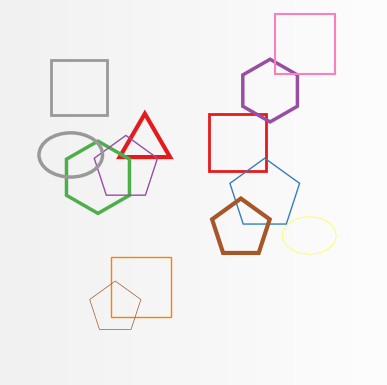[{"shape": "square", "thickness": 2, "radius": 0.37, "center": [0.613, 0.63]}, {"shape": "triangle", "thickness": 3, "radius": 0.38, "center": [0.374, 0.63]}, {"shape": "pentagon", "thickness": 1, "radius": 0.47, "center": [0.683, 0.495]}, {"shape": "hexagon", "thickness": 2.5, "radius": 0.47, "center": [0.253, 0.54]}, {"shape": "hexagon", "thickness": 2.5, "radius": 0.41, "center": [0.697, 0.765]}, {"shape": "pentagon", "thickness": 1, "radius": 0.43, "center": [0.325, 0.562]}, {"shape": "square", "thickness": 1, "radius": 0.39, "center": [0.364, 0.255]}, {"shape": "oval", "thickness": 0.5, "radius": 0.35, "center": [0.798, 0.388]}, {"shape": "pentagon", "thickness": 0.5, "radius": 0.35, "center": [0.297, 0.201]}, {"shape": "pentagon", "thickness": 3, "radius": 0.39, "center": [0.622, 0.406]}, {"shape": "square", "thickness": 1.5, "radius": 0.39, "center": [0.787, 0.886]}, {"shape": "square", "thickness": 2, "radius": 0.36, "center": [0.203, 0.773]}, {"shape": "oval", "thickness": 2.5, "radius": 0.41, "center": [0.183, 0.598]}]